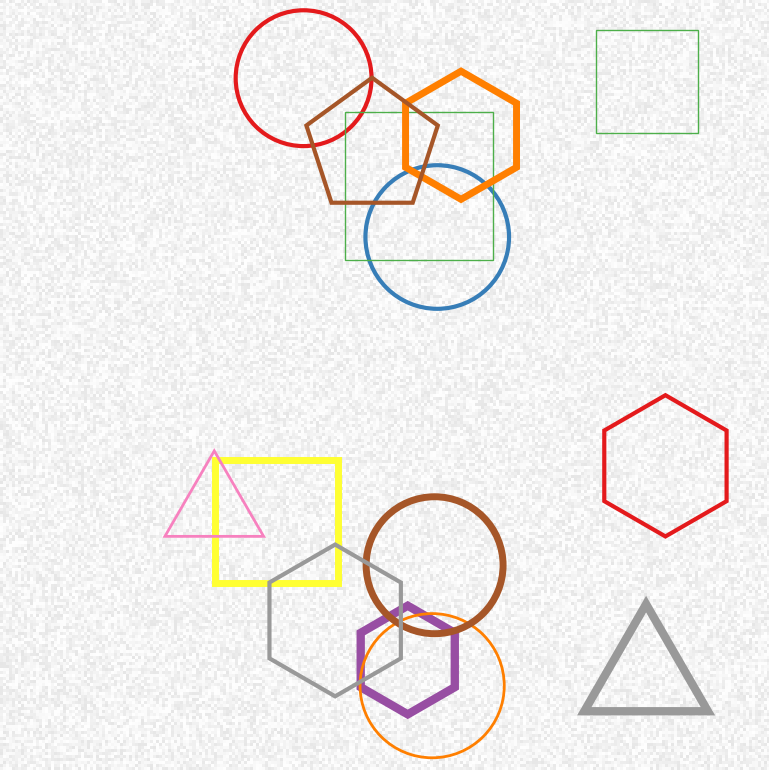[{"shape": "hexagon", "thickness": 1.5, "radius": 0.46, "center": [0.864, 0.395]}, {"shape": "circle", "thickness": 1.5, "radius": 0.44, "center": [0.394, 0.898]}, {"shape": "circle", "thickness": 1.5, "radius": 0.47, "center": [0.568, 0.692]}, {"shape": "square", "thickness": 0.5, "radius": 0.48, "center": [0.544, 0.759]}, {"shape": "square", "thickness": 0.5, "radius": 0.33, "center": [0.84, 0.894]}, {"shape": "hexagon", "thickness": 3, "radius": 0.35, "center": [0.53, 0.143]}, {"shape": "circle", "thickness": 1, "radius": 0.47, "center": [0.561, 0.109]}, {"shape": "hexagon", "thickness": 2.5, "radius": 0.42, "center": [0.599, 0.824]}, {"shape": "square", "thickness": 2.5, "radius": 0.4, "center": [0.359, 0.323]}, {"shape": "circle", "thickness": 2.5, "radius": 0.44, "center": [0.564, 0.266]}, {"shape": "pentagon", "thickness": 1.5, "radius": 0.45, "center": [0.483, 0.809]}, {"shape": "triangle", "thickness": 1, "radius": 0.37, "center": [0.278, 0.34]}, {"shape": "hexagon", "thickness": 1.5, "radius": 0.49, "center": [0.435, 0.194]}, {"shape": "triangle", "thickness": 3, "radius": 0.46, "center": [0.839, 0.123]}]